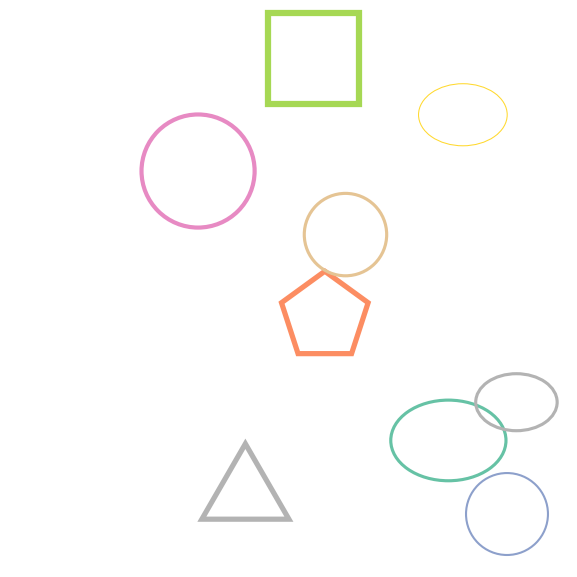[{"shape": "oval", "thickness": 1.5, "radius": 0.5, "center": [0.776, 0.236]}, {"shape": "pentagon", "thickness": 2.5, "radius": 0.39, "center": [0.562, 0.451]}, {"shape": "circle", "thickness": 1, "radius": 0.35, "center": [0.878, 0.109]}, {"shape": "circle", "thickness": 2, "radius": 0.49, "center": [0.343, 0.703]}, {"shape": "square", "thickness": 3, "radius": 0.39, "center": [0.543, 0.898]}, {"shape": "oval", "thickness": 0.5, "radius": 0.38, "center": [0.802, 0.8]}, {"shape": "circle", "thickness": 1.5, "radius": 0.36, "center": [0.598, 0.593]}, {"shape": "triangle", "thickness": 2.5, "radius": 0.44, "center": [0.425, 0.144]}, {"shape": "oval", "thickness": 1.5, "radius": 0.35, "center": [0.894, 0.303]}]